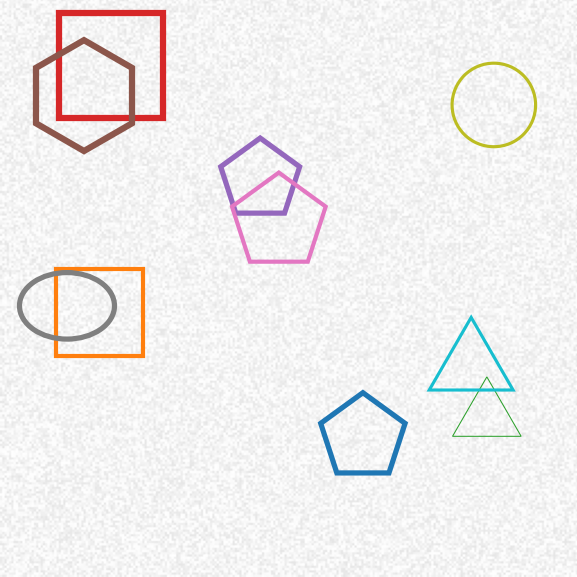[{"shape": "pentagon", "thickness": 2.5, "radius": 0.38, "center": [0.628, 0.242]}, {"shape": "square", "thickness": 2, "radius": 0.38, "center": [0.172, 0.457]}, {"shape": "triangle", "thickness": 0.5, "radius": 0.34, "center": [0.843, 0.278]}, {"shape": "square", "thickness": 3, "radius": 0.45, "center": [0.192, 0.886]}, {"shape": "pentagon", "thickness": 2.5, "radius": 0.36, "center": [0.451, 0.688]}, {"shape": "hexagon", "thickness": 3, "radius": 0.48, "center": [0.145, 0.834]}, {"shape": "pentagon", "thickness": 2, "radius": 0.43, "center": [0.483, 0.615]}, {"shape": "oval", "thickness": 2.5, "radius": 0.41, "center": [0.116, 0.47]}, {"shape": "circle", "thickness": 1.5, "radius": 0.36, "center": [0.855, 0.817]}, {"shape": "triangle", "thickness": 1.5, "radius": 0.42, "center": [0.816, 0.366]}]